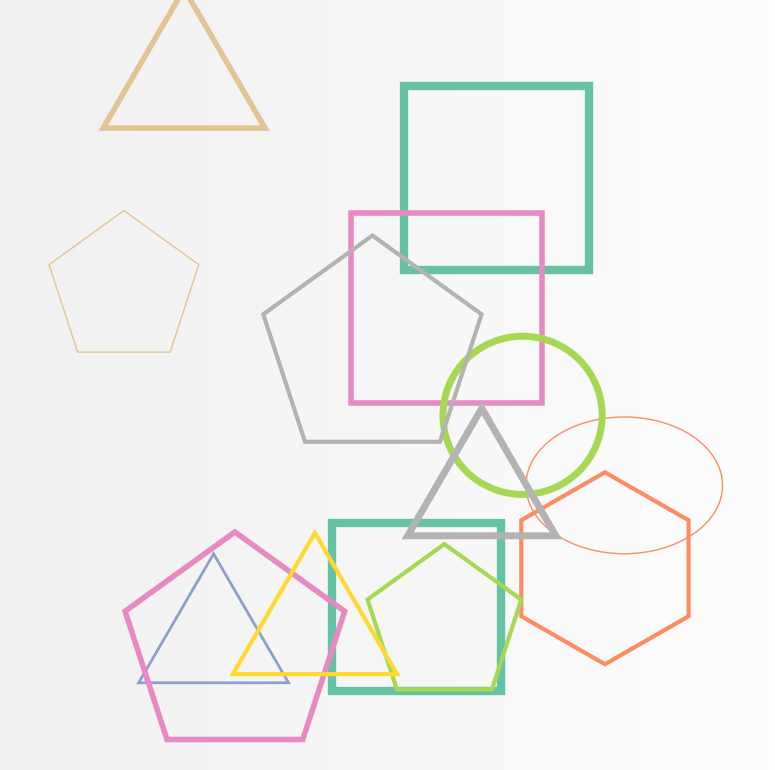[{"shape": "square", "thickness": 3, "radius": 0.55, "center": [0.537, 0.212]}, {"shape": "square", "thickness": 3, "radius": 0.6, "center": [0.641, 0.769]}, {"shape": "hexagon", "thickness": 1.5, "radius": 0.62, "center": [0.781, 0.262]}, {"shape": "oval", "thickness": 0.5, "radius": 0.63, "center": [0.805, 0.37]}, {"shape": "triangle", "thickness": 1, "radius": 0.56, "center": [0.276, 0.169]}, {"shape": "square", "thickness": 2, "radius": 0.62, "center": [0.576, 0.6]}, {"shape": "pentagon", "thickness": 2, "radius": 0.74, "center": [0.303, 0.16]}, {"shape": "pentagon", "thickness": 1.5, "radius": 0.52, "center": [0.573, 0.189]}, {"shape": "circle", "thickness": 2.5, "radius": 0.51, "center": [0.674, 0.461]}, {"shape": "triangle", "thickness": 1.5, "radius": 0.61, "center": [0.406, 0.186]}, {"shape": "triangle", "thickness": 2, "radius": 0.6, "center": [0.238, 0.894]}, {"shape": "pentagon", "thickness": 0.5, "radius": 0.51, "center": [0.16, 0.625]}, {"shape": "triangle", "thickness": 2.5, "radius": 0.55, "center": [0.622, 0.359]}, {"shape": "pentagon", "thickness": 1.5, "radius": 0.74, "center": [0.481, 0.546]}]